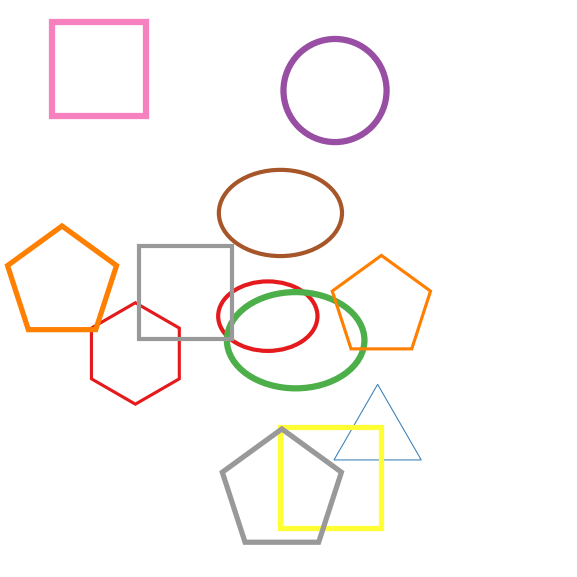[{"shape": "hexagon", "thickness": 1.5, "radius": 0.44, "center": [0.234, 0.387]}, {"shape": "oval", "thickness": 2, "radius": 0.43, "center": [0.464, 0.452]}, {"shape": "triangle", "thickness": 0.5, "radius": 0.44, "center": [0.654, 0.246]}, {"shape": "oval", "thickness": 3, "radius": 0.6, "center": [0.512, 0.41]}, {"shape": "circle", "thickness": 3, "radius": 0.45, "center": [0.58, 0.842]}, {"shape": "pentagon", "thickness": 2.5, "radius": 0.5, "center": [0.107, 0.509]}, {"shape": "pentagon", "thickness": 1.5, "radius": 0.45, "center": [0.66, 0.467]}, {"shape": "square", "thickness": 2.5, "radius": 0.44, "center": [0.572, 0.172]}, {"shape": "oval", "thickness": 2, "radius": 0.53, "center": [0.486, 0.63]}, {"shape": "square", "thickness": 3, "radius": 0.41, "center": [0.171, 0.88]}, {"shape": "square", "thickness": 2, "radius": 0.4, "center": [0.321, 0.492]}, {"shape": "pentagon", "thickness": 2.5, "radius": 0.54, "center": [0.488, 0.148]}]